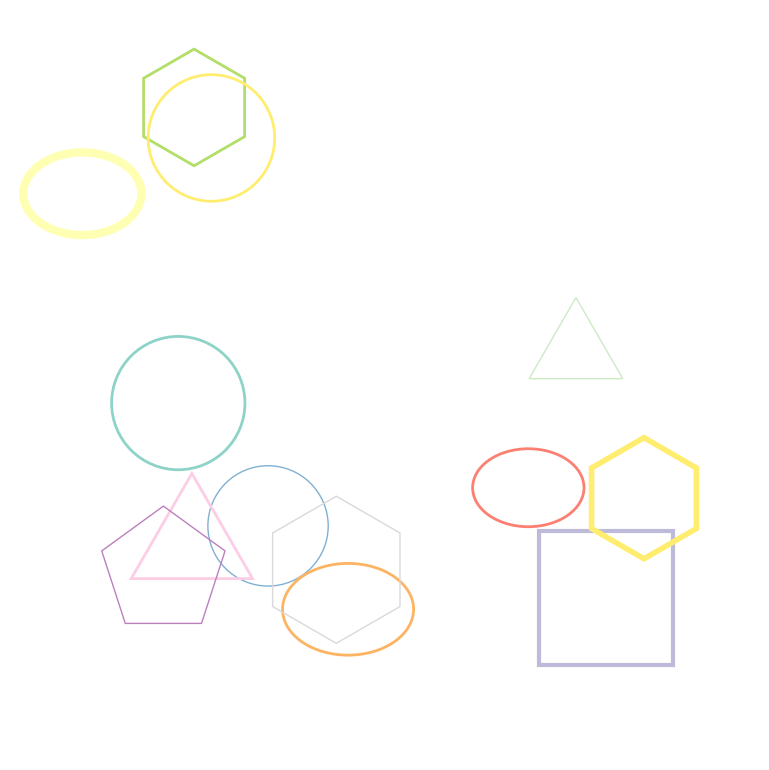[{"shape": "circle", "thickness": 1, "radius": 0.43, "center": [0.232, 0.477]}, {"shape": "oval", "thickness": 3, "radius": 0.38, "center": [0.107, 0.748]}, {"shape": "square", "thickness": 1.5, "radius": 0.44, "center": [0.786, 0.223]}, {"shape": "oval", "thickness": 1, "radius": 0.36, "center": [0.686, 0.367]}, {"shape": "circle", "thickness": 0.5, "radius": 0.39, "center": [0.348, 0.317]}, {"shape": "oval", "thickness": 1, "radius": 0.43, "center": [0.452, 0.209]}, {"shape": "hexagon", "thickness": 1, "radius": 0.38, "center": [0.252, 0.86]}, {"shape": "triangle", "thickness": 1, "radius": 0.45, "center": [0.249, 0.294]}, {"shape": "hexagon", "thickness": 0.5, "radius": 0.48, "center": [0.437, 0.26]}, {"shape": "pentagon", "thickness": 0.5, "radius": 0.42, "center": [0.212, 0.259]}, {"shape": "triangle", "thickness": 0.5, "radius": 0.35, "center": [0.748, 0.543]}, {"shape": "circle", "thickness": 1, "radius": 0.41, "center": [0.275, 0.821]}, {"shape": "hexagon", "thickness": 2, "radius": 0.39, "center": [0.836, 0.353]}]